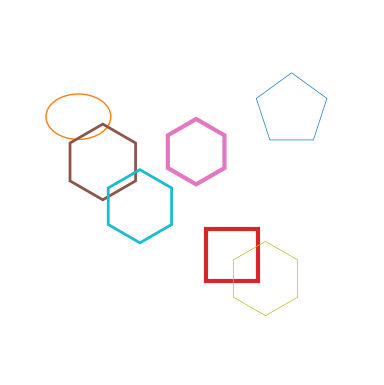[{"shape": "pentagon", "thickness": 0.5, "radius": 0.48, "center": [0.757, 0.715]}, {"shape": "oval", "thickness": 1, "radius": 0.42, "center": [0.204, 0.697]}, {"shape": "square", "thickness": 3, "radius": 0.34, "center": [0.602, 0.338]}, {"shape": "hexagon", "thickness": 2, "radius": 0.49, "center": [0.267, 0.579]}, {"shape": "hexagon", "thickness": 3, "radius": 0.42, "center": [0.509, 0.606]}, {"shape": "hexagon", "thickness": 0.5, "radius": 0.48, "center": [0.69, 0.277]}, {"shape": "hexagon", "thickness": 2, "radius": 0.47, "center": [0.363, 0.464]}]